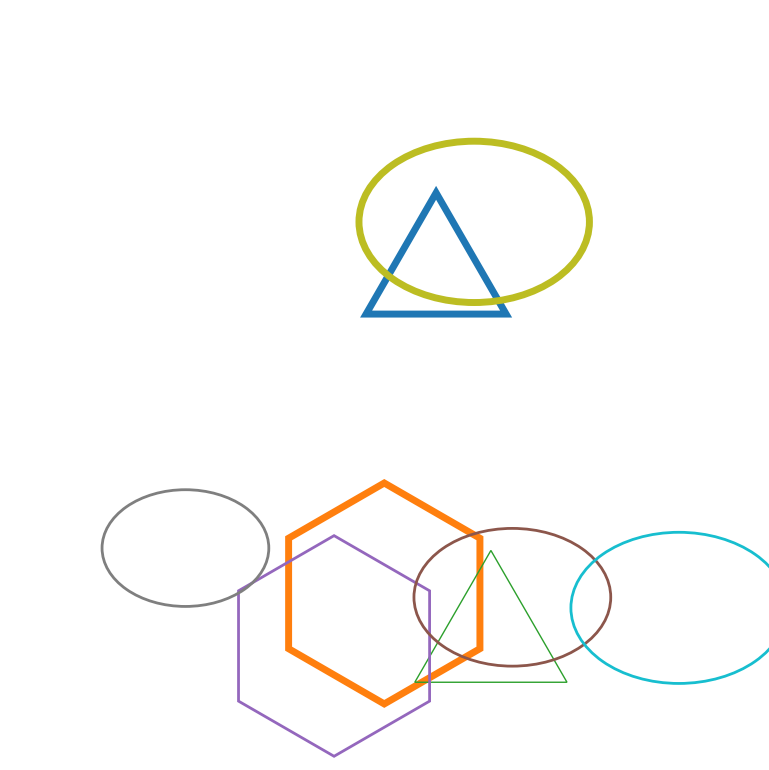[{"shape": "triangle", "thickness": 2.5, "radius": 0.52, "center": [0.566, 0.645]}, {"shape": "hexagon", "thickness": 2.5, "radius": 0.72, "center": [0.499, 0.229]}, {"shape": "triangle", "thickness": 0.5, "radius": 0.57, "center": [0.638, 0.171]}, {"shape": "hexagon", "thickness": 1, "radius": 0.72, "center": [0.434, 0.161]}, {"shape": "oval", "thickness": 1, "radius": 0.64, "center": [0.665, 0.224]}, {"shape": "oval", "thickness": 1, "radius": 0.54, "center": [0.241, 0.288]}, {"shape": "oval", "thickness": 2.5, "radius": 0.75, "center": [0.616, 0.712]}, {"shape": "oval", "thickness": 1, "radius": 0.7, "center": [0.882, 0.211]}]